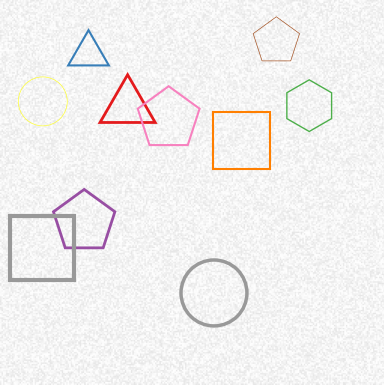[{"shape": "triangle", "thickness": 2, "radius": 0.41, "center": [0.331, 0.723]}, {"shape": "triangle", "thickness": 1.5, "radius": 0.31, "center": [0.23, 0.861]}, {"shape": "hexagon", "thickness": 1, "radius": 0.34, "center": [0.803, 0.726]}, {"shape": "pentagon", "thickness": 2, "radius": 0.42, "center": [0.219, 0.424]}, {"shape": "square", "thickness": 1.5, "radius": 0.37, "center": [0.627, 0.636]}, {"shape": "circle", "thickness": 0.5, "radius": 0.32, "center": [0.111, 0.737]}, {"shape": "pentagon", "thickness": 0.5, "radius": 0.32, "center": [0.718, 0.893]}, {"shape": "pentagon", "thickness": 1.5, "radius": 0.42, "center": [0.438, 0.692]}, {"shape": "square", "thickness": 3, "radius": 0.42, "center": [0.108, 0.356]}, {"shape": "circle", "thickness": 2.5, "radius": 0.43, "center": [0.556, 0.239]}]